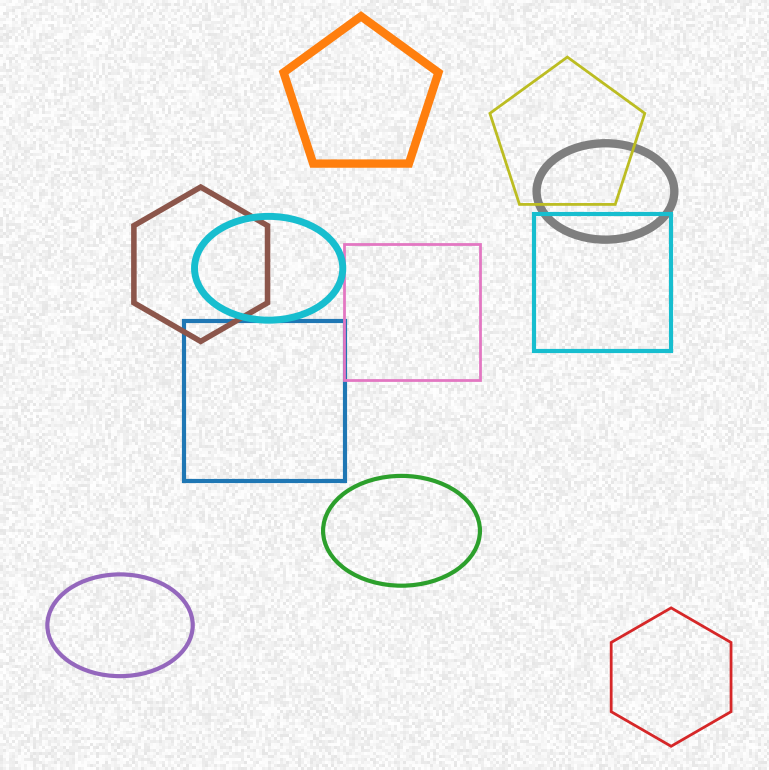[{"shape": "square", "thickness": 1.5, "radius": 0.52, "center": [0.344, 0.479]}, {"shape": "pentagon", "thickness": 3, "radius": 0.53, "center": [0.469, 0.873]}, {"shape": "oval", "thickness": 1.5, "radius": 0.51, "center": [0.521, 0.311]}, {"shape": "hexagon", "thickness": 1, "radius": 0.45, "center": [0.872, 0.121]}, {"shape": "oval", "thickness": 1.5, "radius": 0.47, "center": [0.156, 0.188]}, {"shape": "hexagon", "thickness": 2, "radius": 0.5, "center": [0.261, 0.657]}, {"shape": "square", "thickness": 1, "radius": 0.44, "center": [0.535, 0.594]}, {"shape": "oval", "thickness": 3, "radius": 0.45, "center": [0.786, 0.751]}, {"shape": "pentagon", "thickness": 1, "radius": 0.53, "center": [0.737, 0.82]}, {"shape": "square", "thickness": 1.5, "radius": 0.45, "center": [0.782, 0.633]}, {"shape": "oval", "thickness": 2.5, "radius": 0.48, "center": [0.349, 0.652]}]